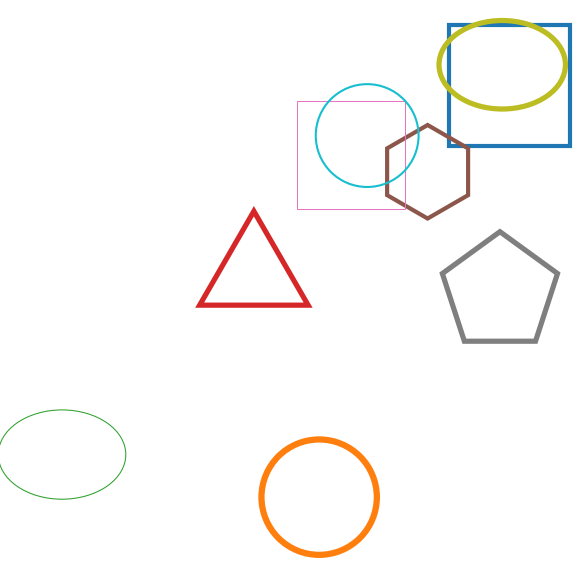[{"shape": "square", "thickness": 2, "radius": 0.52, "center": [0.882, 0.851]}, {"shape": "circle", "thickness": 3, "radius": 0.5, "center": [0.553, 0.138]}, {"shape": "oval", "thickness": 0.5, "radius": 0.55, "center": [0.107, 0.212]}, {"shape": "triangle", "thickness": 2.5, "radius": 0.54, "center": [0.44, 0.525]}, {"shape": "hexagon", "thickness": 2, "radius": 0.4, "center": [0.74, 0.702]}, {"shape": "square", "thickness": 0.5, "radius": 0.47, "center": [0.608, 0.731]}, {"shape": "pentagon", "thickness": 2.5, "radius": 0.52, "center": [0.866, 0.493]}, {"shape": "oval", "thickness": 2.5, "radius": 0.55, "center": [0.87, 0.887]}, {"shape": "circle", "thickness": 1, "radius": 0.45, "center": [0.636, 0.764]}]